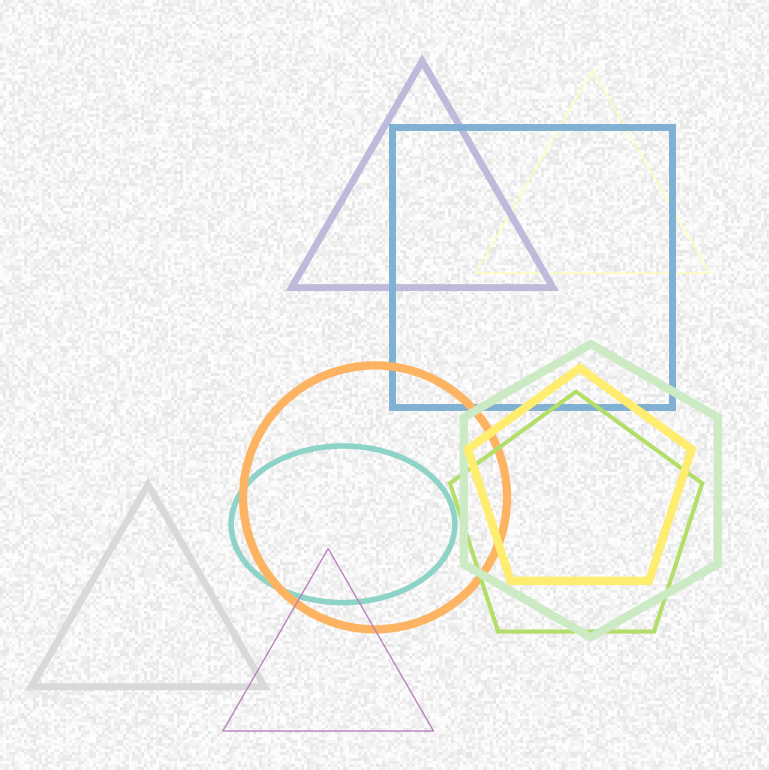[{"shape": "oval", "thickness": 2, "radius": 0.73, "center": [0.445, 0.319]}, {"shape": "triangle", "thickness": 0.5, "radius": 0.88, "center": [0.77, 0.733]}, {"shape": "triangle", "thickness": 2.5, "radius": 0.98, "center": [0.548, 0.725]}, {"shape": "square", "thickness": 2.5, "radius": 0.91, "center": [0.691, 0.653]}, {"shape": "circle", "thickness": 3, "radius": 0.86, "center": [0.487, 0.354]}, {"shape": "pentagon", "thickness": 1.5, "radius": 0.86, "center": [0.748, 0.319]}, {"shape": "triangle", "thickness": 2.5, "radius": 0.88, "center": [0.192, 0.196]}, {"shape": "triangle", "thickness": 0.5, "radius": 0.79, "center": [0.426, 0.13]}, {"shape": "hexagon", "thickness": 3, "radius": 0.95, "center": [0.767, 0.363]}, {"shape": "pentagon", "thickness": 3, "radius": 0.76, "center": [0.753, 0.369]}]